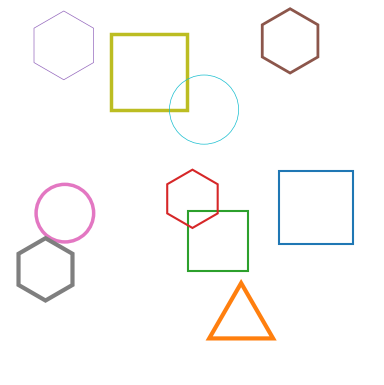[{"shape": "square", "thickness": 1.5, "radius": 0.48, "center": [0.821, 0.462]}, {"shape": "triangle", "thickness": 3, "radius": 0.48, "center": [0.626, 0.169]}, {"shape": "square", "thickness": 1.5, "radius": 0.39, "center": [0.566, 0.374]}, {"shape": "hexagon", "thickness": 1.5, "radius": 0.38, "center": [0.5, 0.484]}, {"shape": "hexagon", "thickness": 0.5, "radius": 0.45, "center": [0.166, 0.882]}, {"shape": "hexagon", "thickness": 2, "radius": 0.42, "center": [0.753, 0.894]}, {"shape": "circle", "thickness": 2.5, "radius": 0.37, "center": [0.168, 0.446]}, {"shape": "hexagon", "thickness": 3, "radius": 0.4, "center": [0.118, 0.3]}, {"shape": "square", "thickness": 2.5, "radius": 0.49, "center": [0.387, 0.813]}, {"shape": "circle", "thickness": 0.5, "radius": 0.45, "center": [0.53, 0.715]}]